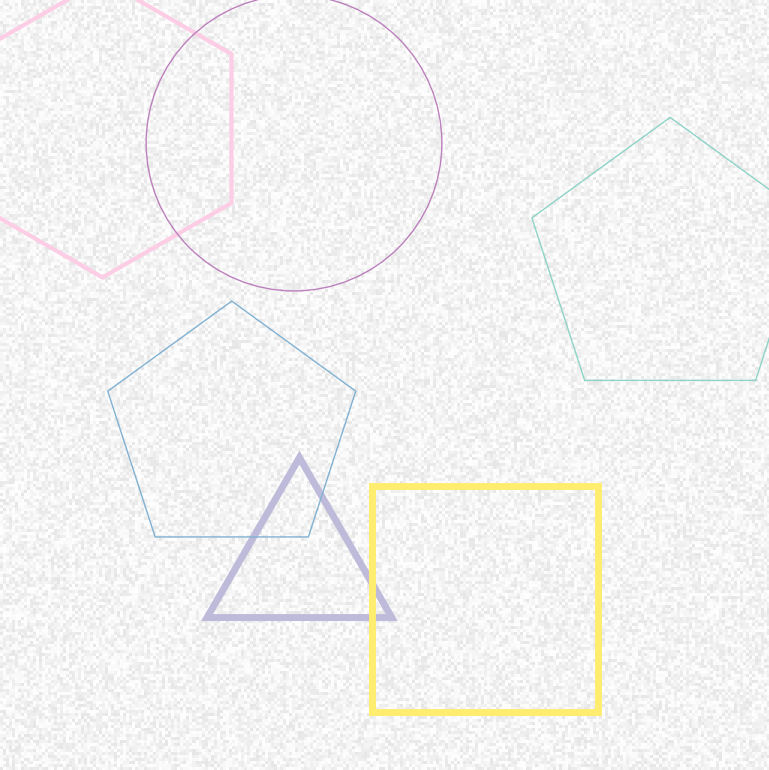[{"shape": "pentagon", "thickness": 0.5, "radius": 0.94, "center": [0.87, 0.659]}, {"shape": "triangle", "thickness": 2.5, "radius": 0.69, "center": [0.389, 0.267]}, {"shape": "pentagon", "thickness": 0.5, "radius": 0.85, "center": [0.301, 0.44]}, {"shape": "hexagon", "thickness": 1.5, "radius": 0.97, "center": [0.133, 0.833]}, {"shape": "circle", "thickness": 0.5, "radius": 0.96, "center": [0.382, 0.814]}, {"shape": "square", "thickness": 2.5, "radius": 0.73, "center": [0.63, 0.222]}]